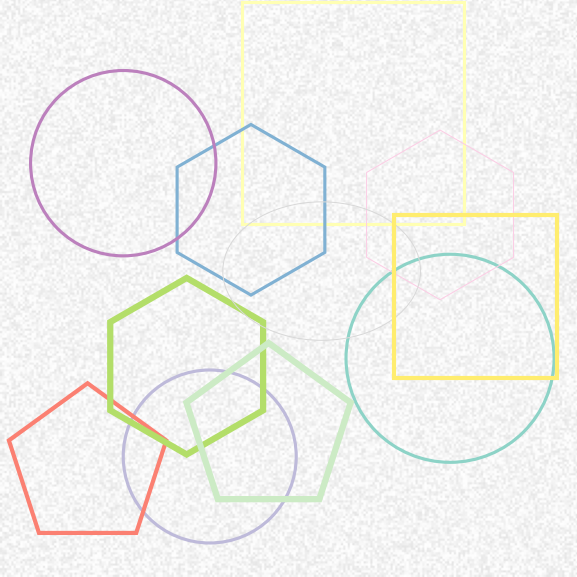[{"shape": "circle", "thickness": 1.5, "radius": 0.9, "center": [0.779, 0.379]}, {"shape": "square", "thickness": 1.5, "radius": 0.96, "center": [0.611, 0.803]}, {"shape": "circle", "thickness": 1.5, "radius": 0.75, "center": [0.363, 0.209]}, {"shape": "pentagon", "thickness": 2, "radius": 0.72, "center": [0.152, 0.192]}, {"shape": "hexagon", "thickness": 1.5, "radius": 0.74, "center": [0.435, 0.636]}, {"shape": "hexagon", "thickness": 3, "radius": 0.76, "center": [0.323, 0.365]}, {"shape": "hexagon", "thickness": 0.5, "radius": 0.73, "center": [0.762, 0.627]}, {"shape": "oval", "thickness": 0.5, "radius": 0.86, "center": [0.557, 0.53]}, {"shape": "circle", "thickness": 1.5, "radius": 0.8, "center": [0.213, 0.717]}, {"shape": "pentagon", "thickness": 3, "radius": 0.75, "center": [0.465, 0.256]}, {"shape": "square", "thickness": 2, "radius": 0.71, "center": [0.823, 0.485]}]